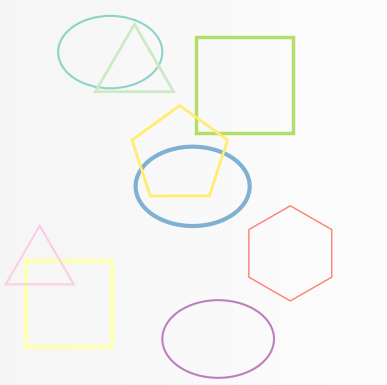[{"shape": "oval", "thickness": 1.5, "radius": 0.67, "center": [0.285, 0.865]}, {"shape": "square", "thickness": 3, "radius": 0.55, "center": [0.177, 0.211]}, {"shape": "hexagon", "thickness": 1, "radius": 0.62, "center": [0.749, 0.342]}, {"shape": "oval", "thickness": 3, "radius": 0.74, "center": [0.497, 0.516]}, {"shape": "square", "thickness": 2.5, "radius": 0.62, "center": [0.631, 0.779]}, {"shape": "triangle", "thickness": 1.5, "radius": 0.51, "center": [0.103, 0.312]}, {"shape": "oval", "thickness": 1.5, "radius": 0.72, "center": [0.563, 0.119]}, {"shape": "triangle", "thickness": 2, "radius": 0.58, "center": [0.347, 0.82]}, {"shape": "pentagon", "thickness": 2, "radius": 0.65, "center": [0.464, 0.596]}]